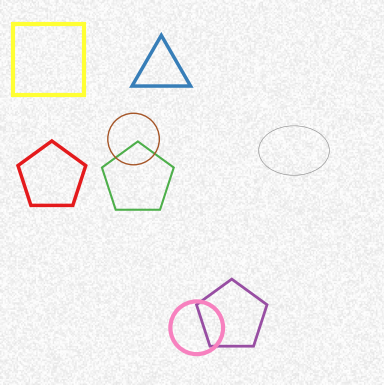[{"shape": "pentagon", "thickness": 2.5, "radius": 0.46, "center": [0.135, 0.541]}, {"shape": "triangle", "thickness": 2.5, "radius": 0.44, "center": [0.419, 0.82]}, {"shape": "pentagon", "thickness": 1.5, "radius": 0.49, "center": [0.358, 0.535]}, {"shape": "pentagon", "thickness": 2, "radius": 0.48, "center": [0.602, 0.179]}, {"shape": "square", "thickness": 3, "radius": 0.46, "center": [0.125, 0.846]}, {"shape": "circle", "thickness": 1, "radius": 0.33, "center": [0.347, 0.639]}, {"shape": "circle", "thickness": 3, "radius": 0.34, "center": [0.511, 0.149]}, {"shape": "oval", "thickness": 0.5, "radius": 0.46, "center": [0.764, 0.609]}]